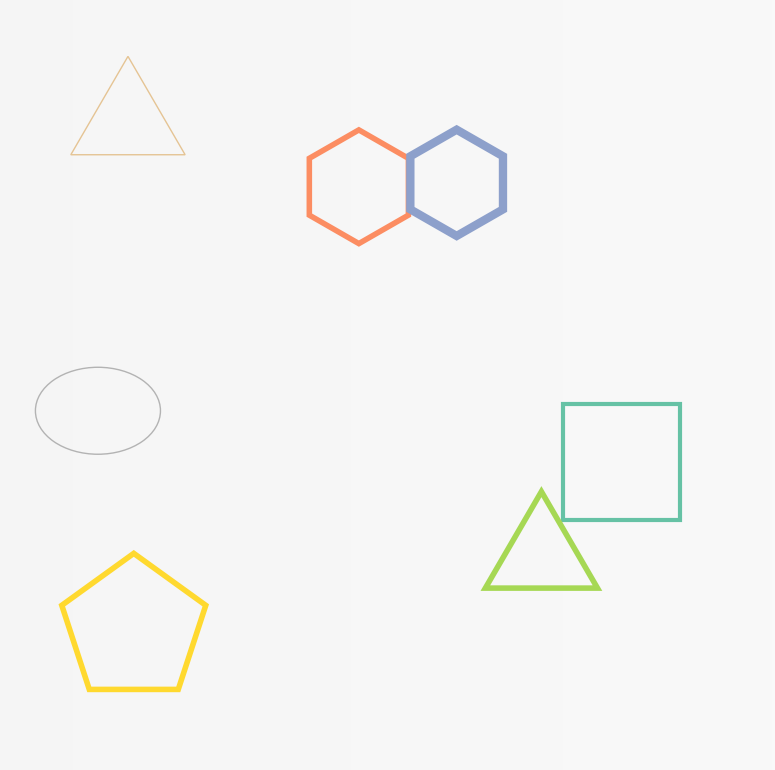[{"shape": "square", "thickness": 1.5, "radius": 0.38, "center": [0.802, 0.4]}, {"shape": "hexagon", "thickness": 2, "radius": 0.37, "center": [0.463, 0.757]}, {"shape": "hexagon", "thickness": 3, "radius": 0.35, "center": [0.589, 0.763]}, {"shape": "triangle", "thickness": 2, "radius": 0.42, "center": [0.699, 0.278]}, {"shape": "pentagon", "thickness": 2, "radius": 0.49, "center": [0.173, 0.184]}, {"shape": "triangle", "thickness": 0.5, "radius": 0.43, "center": [0.165, 0.842]}, {"shape": "oval", "thickness": 0.5, "radius": 0.4, "center": [0.126, 0.467]}]